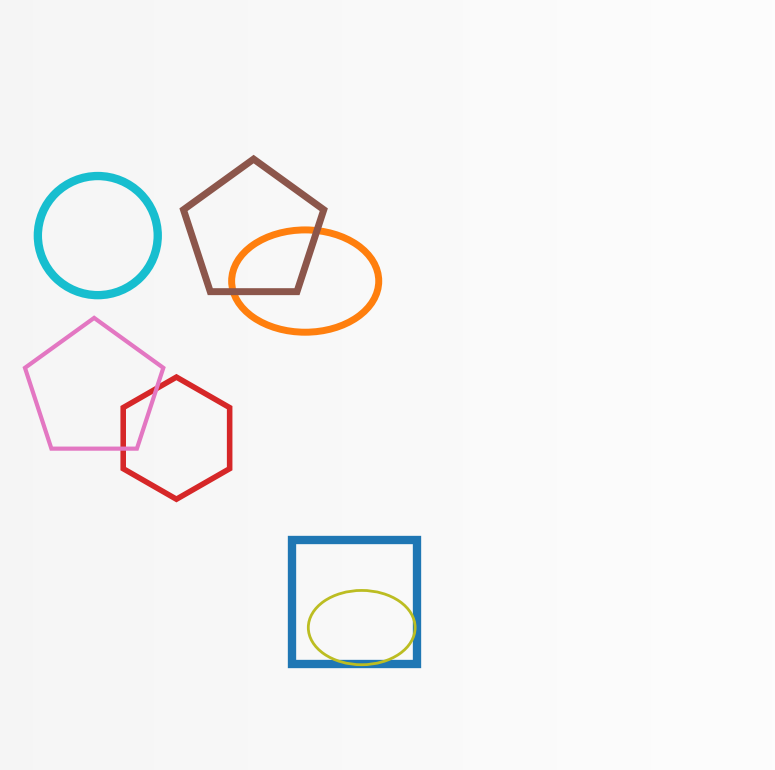[{"shape": "square", "thickness": 3, "radius": 0.4, "center": [0.457, 0.218]}, {"shape": "oval", "thickness": 2.5, "radius": 0.47, "center": [0.394, 0.635]}, {"shape": "hexagon", "thickness": 2, "radius": 0.4, "center": [0.228, 0.431]}, {"shape": "pentagon", "thickness": 2.5, "radius": 0.48, "center": [0.327, 0.698]}, {"shape": "pentagon", "thickness": 1.5, "radius": 0.47, "center": [0.121, 0.493]}, {"shape": "oval", "thickness": 1, "radius": 0.34, "center": [0.467, 0.185]}, {"shape": "circle", "thickness": 3, "radius": 0.39, "center": [0.126, 0.694]}]